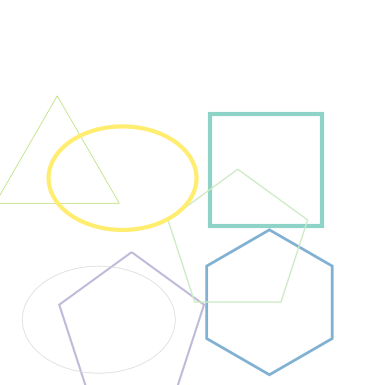[{"shape": "square", "thickness": 3, "radius": 0.73, "center": [0.69, 0.558]}, {"shape": "pentagon", "thickness": 1.5, "radius": 0.99, "center": [0.342, 0.147]}, {"shape": "hexagon", "thickness": 2, "radius": 0.94, "center": [0.7, 0.215]}, {"shape": "triangle", "thickness": 0.5, "radius": 0.93, "center": [0.149, 0.565]}, {"shape": "oval", "thickness": 0.5, "radius": 0.99, "center": [0.257, 0.17]}, {"shape": "pentagon", "thickness": 1, "radius": 0.95, "center": [0.618, 0.37]}, {"shape": "oval", "thickness": 3, "radius": 0.96, "center": [0.318, 0.537]}]